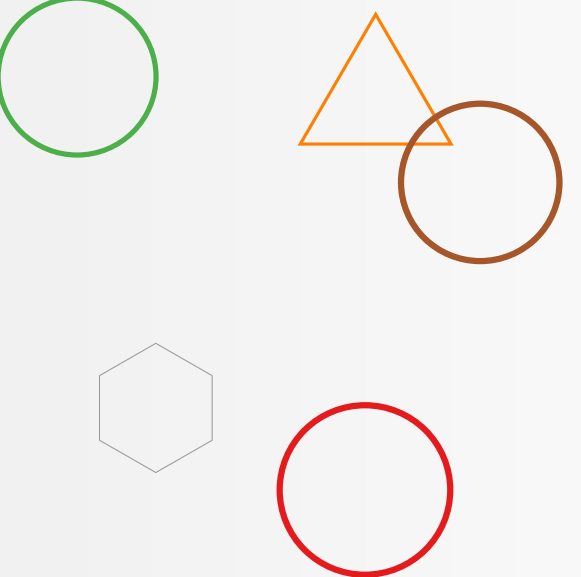[{"shape": "circle", "thickness": 3, "radius": 0.73, "center": [0.628, 0.151]}, {"shape": "circle", "thickness": 2.5, "radius": 0.68, "center": [0.133, 0.867]}, {"shape": "triangle", "thickness": 1.5, "radius": 0.75, "center": [0.646, 0.825]}, {"shape": "circle", "thickness": 3, "radius": 0.68, "center": [0.826, 0.683]}, {"shape": "hexagon", "thickness": 0.5, "radius": 0.56, "center": [0.268, 0.293]}]